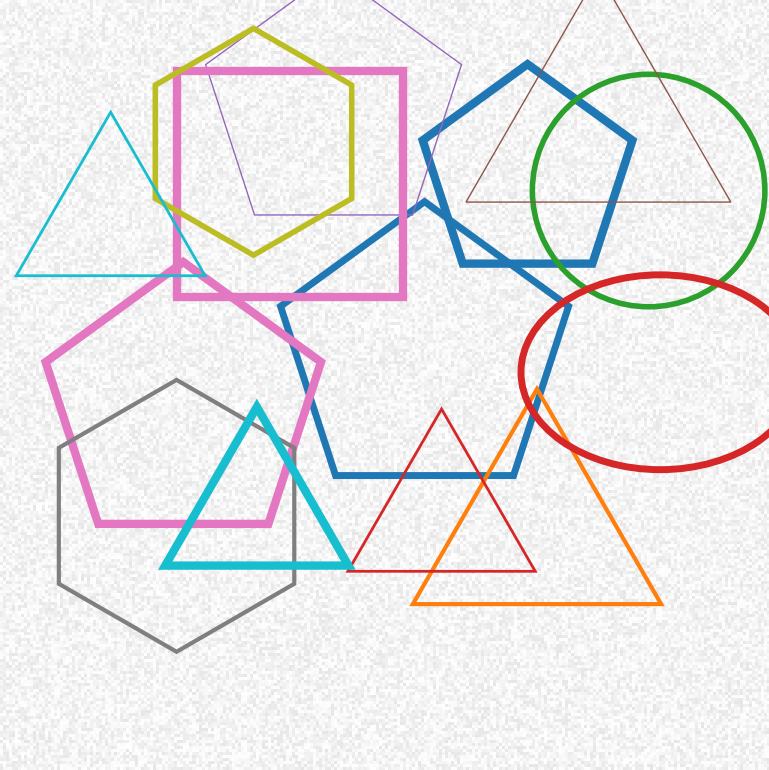[{"shape": "pentagon", "thickness": 3, "radius": 0.72, "center": [0.685, 0.773]}, {"shape": "pentagon", "thickness": 2.5, "radius": 0.98, "center": [0.551, 0.541]}, {"shape": "triangle", "thickness": 1.5, "radius": 0.93, "center": [0.697, 0.309]}, {"shape": "circle", "thickness": 2, "radius": 0.75, "center": [0.842, 0.753]}, {"shape": "triangle", "thickness": 1, "radius": 0.7, "center": [0.573, 0.328]}, {"shape": "oval", "thickness": 2.5, "radius": 0.9, "center": [0.857, 0.517]}, {"shape": "pentagon", "thickness": 0.5, "radius": 0.87, "center": [0.433, 0.862]}, {"shape": "triangle", "thickness": 0.5, "radius": 0.99, "center": [0.777, 0.837]}, {"shape": "pentagon", "thickness": 3, "radius": 0.94, "center": [0.238, 0.472]}, {"shape": "square", "thickness": 3, "radius": 0.73, "center": [0.377, 0.761]}, {"shape": "hexagon", "thickness": 1.5, "radius": 0.88, "center": [0.229, 0.33]}, {"shape": "hexagon", "thickness": 2, "radius": 0.74, "center": [0.329, 0.816]}, {"shape": "triangle", "thickness": 1, "radius": 0.71, "center": [0.144, 0.713]}, {"shape": "triangle", "thickness": 3, "radius": 0.69, "center": [0.334, 0.334]}]